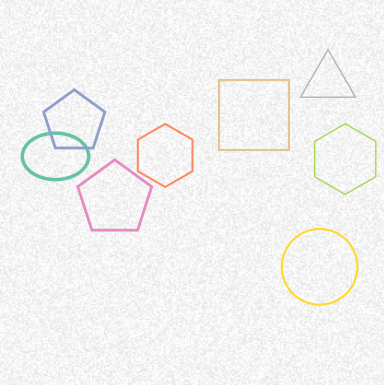[{"shape": "oval", "thickness": 2.5, "radius": 0.43, "center": [0.144, 0.594]}, {"shape": "hexagon", "thickness": 1.5, "radius": 0.41, "center": [0.429, 0.596]}, {"shape": "pentagon", "thickness": 2, "radius": 0.42, "center": [0.193, 0.683]}, {"shape": "pentagon", "thickness": 2, "radius": 0.51, "center": [0.298, 0.484]}, {"shape": "hexagon", "thickness": 1, "radius": 0.46, "center": [0.897, 0.587]}, {"shape": "circle", "thickness": 1.5, "radius": 0.49, "center": [0.83, 0.307]}, {"shape": "square", "thickness": 1.5, "radius": 0.46, "center": [0.66, 0.702]}, {"shape": "triangle", "thickness": 1, "radius": 0.41, "center": [0.852, 0.789]}]